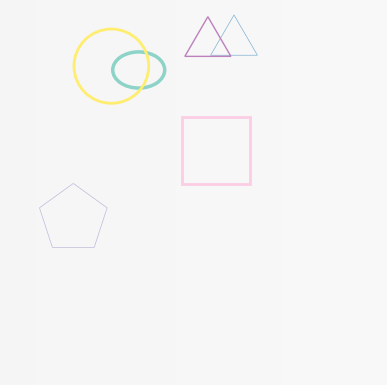[{"shape": "oval", "thickness": 2.5, "radius": 0.34, "center": [0.358, 0.818]}, {"shape": "pentagon", "thickness": 0.5, "radius": 0.46, "center": [0.189, 0.432]}, {"shape": "triangle", "thickness": 0.5, "radius": 0.35, "center": [0.604, 0.891]}, {"shape": "square", "thickness": 2, "radius": 0.44, "center": [0.557, 0.61]}, {"shape": "triangle", "thickness": 1, "radius": 0.34, "center": [0.536, 0.888]}, {"shape": "circle", "thickness": 2, "radius": 0.48, "center": [0.287, 0.828]}]